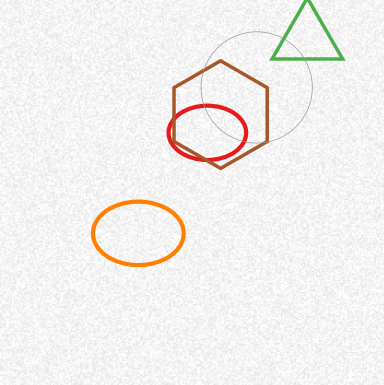[{"shape": "oval", "thickness": 3, "radius": 0.5, "center": [0.539, 0.655]}, {"shape": "triangle", "thickness": 2.5, "radius": 0.53, "center": [0.798, 0.9]}, {"shape": "oval", "thickness": 3, "radius": 0.59, "center": [0.359, 0.394]}, {"shape": "hexagon", "thickness": 2.5, "radius": 0.7, "center": [0.573, 0.702]}, {"shape": "circle", "thickness": 0.5, "radius": 0.72, "center": [0.667, 0.773]}]